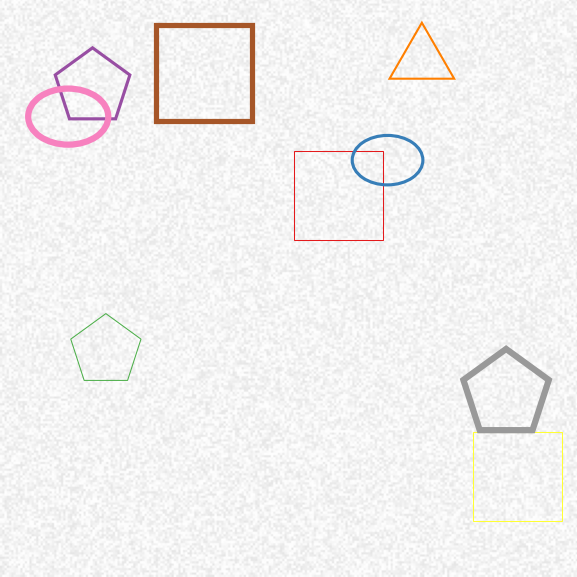[{"shape": "square", "thickness": 0.5, "radius": 0.39, "center": [0.586, 0.66]}, {"shape": "oval", "thickness": 1.5, "radius": 0.31, "center": [0.671, 0.722]}, {"shape": "pentagon", "thickness": 0.5, "radius": 0.32, "center": [0.183, 0.392]}, {"shape": "pentagon", "thickness": 1.5, "radius": 0.34, "center": [0.16, 0.848]}, {"shape": "triangle", "thickness": 1, "radius": 0.32, "center": [0.731, 0.895]}, {"shape": "square", "thickness": 0.5, "radius": 0.38, "center": [0.896, 0.175]}, {"shape": "square", "thickness": 2.5, "radius": 0.42, "center": [0.353, 0.873]}, {"shape": "oval", "thickness": 3, "radius": 0.35, "center": [0.118, 0.797]}, {"shape": "pentagon", "thickness": 3, "radius": 0.39, "center": [0.876, 0.317]}]